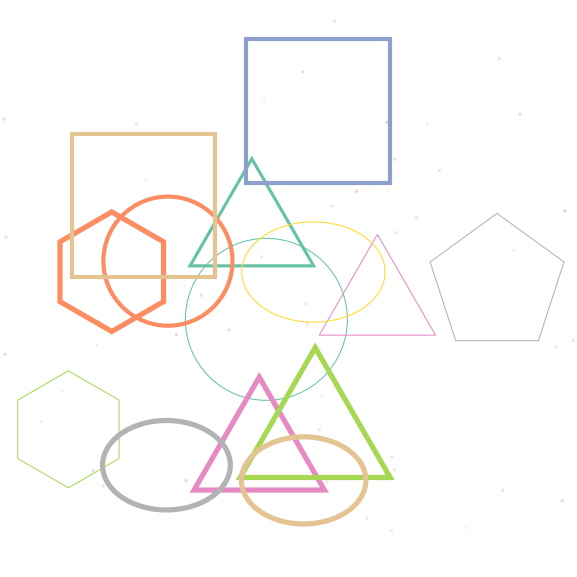[{"shape": "circle", "thickness": 0.5, "radius": 0.7, "center": [0.461, 0.446]}, {"shape": "triangle", "thickness": 1.5, "radius": 0.62, "center": [0.436, 0.601]}, {"shape": "hexagon", "thickness": 2.5, "radius": 0.52, "center": [0.194, 0.529]}, {"shape": "circle", "thickness": 2, "radius": 0.56, "center": [0.291, 0.547]}, {"shape": "square", "thickness": 2, "radius": 0.62, "center": [0.551, 0.807]}, {"shape": "triangle", "thickness": 2.5, "radius": 0.65, "center": [0.449, 0.216]}, {"shape": "triangle", "thickness": 0.5, "radius": 0.58, "center": [0.654, 0.477]}, {"shape": "triangle", "thickness": 2.5, "radius": 0.75, "center": [0.546, 0.247]}, {"shape": "hexagon", "thickness": 0.5, "radius": 0.51, "center": [0.118, 0.256]}, {"shape": "oval", "thickness": 0.5, "radius": 0.62, "center": [0.543, 0.528]}, {"shape": "square", "thickness": 2, "radius": 0.62, "center": [0.248, 0.643]}, {"shape": "oval", "thickness": 2.5, "radius": 0.54, "center": [0.526, 0.167]}, {"shape": "oval", "thickness": 2.5, "radius": 0.55, "center": [0.288, 0.194]}, {"shape": "pentagon", "thickness": 0.5, "radius": 0.61, "center": [0.861, 0.508]}]